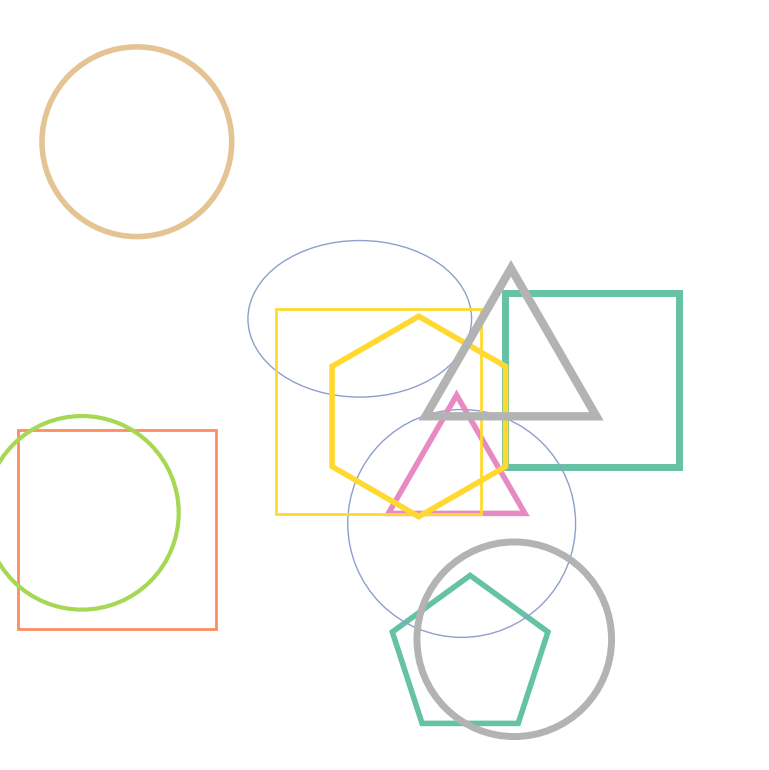[{"shape": "pentagon", "thickness": 2, "radius": 0.53, "center": [0.611, 0.146]}, {"shape": "square", "thickness": 2.5, "radius": 0.56, "center": [0.769, 0.507]}, {"shape": "square", "thickness": 1, "radius": 0.64, "center": [0.152, 0.312]}, {"shape": "circle", "thickness": 0.5, "radius": 0.74, "center": [0.6, 0.32]}, {"shape": "oval", "thickness": 0.5, "radius": 0.73, "center": [0.467, 0.586]}, {"shape": "triangle", "thickness": 2, "radius": 0.51, "center": [0.593, 0.384]}, {"shape": "circle", "thickness": 1.5, "radius": 0.63, "center": [0.106, 0.334]}, {"shape": "hexagon", "thickness": 2, "radius": 0.65, "center": [0.544, 0.459]}, {"shape": "square", "thickness": 1, "radius": 0.67, "center": [0.491, 0.465]}, {"shape": "circle", "thickness": 2, "radius": 0.62, "center": [0.178, 0.816]}, {"shape": "triangle", "thickness": 3, "radius": 0.64, "center": [0.664, 0.523]}, {"shape": "circle", "thickness": 2.5, "radius": 0.63, "center": [0.668, 0.17]}]